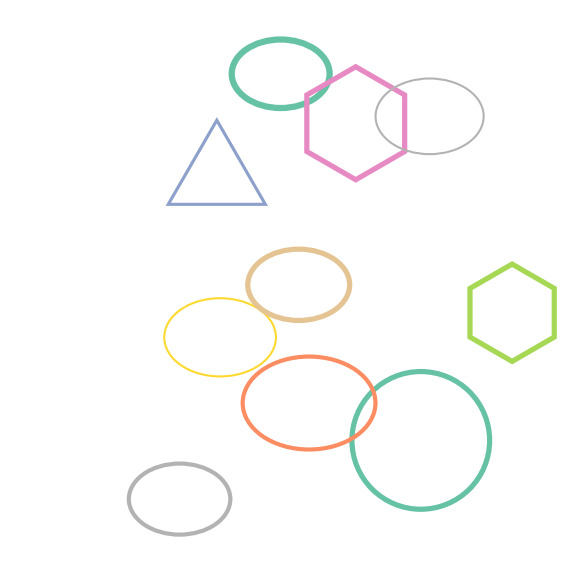[{"shape": "circle", "thickness": 2.5, "radius": 0.6, "center": [0.729, 0.237]}, {"shape": "oval", "thickness": 3, "radius": 0.42, "center": [0.486, 0.871]}, {"shape": "oval", "thickness": 2, "radius": 0.57, "center": [0.535, 0.301]}, {"shape": "triangle", "thickness": 1.5, "radius": 0.49, "center": [0.375, 0.694]}, {"shape": "hexagon", "thickness": 2.5, "radius": 0.49, "center": [0.616, 0.786]}, {"shape": "hexagon", "thickness": 2.5, "radius": 0.42, "center": [0.887, 0.458]}, {"shape": "oval", "thickness": 1, "radius": 0.48, "center": [0.381, 0.415]}, {"shape": "oval", "thickness": 2.5, "radius": 0.44, "center": [0.517, 0.506]}, {"shape": "oval", "thickness": 1, "radius": 0.47, "center": [0.744, 0.798]}, {"shape": "oval", "thickness": 2, "radius": 0.44, "center": [0.311, 0.135]}]